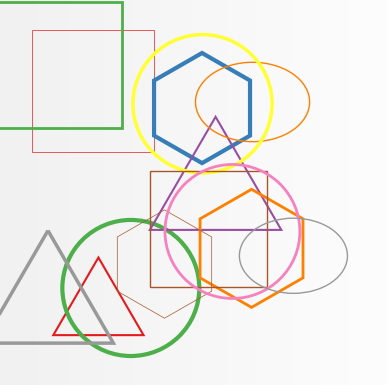[{"shape": "triangle", "thickness": 1.5, "radius": 0.67, "center": [0.254, 0.197]}, {"shape": "square", "thickness": 0.5, "radius": 0.79, "center": [0.241, 0.763]}, {"shape": "hexagon", "thickness": 3, "radius": 0.72, "center": [0.521, 0.719]}, {"shape": "square", "thickness": 2, "radius": 0.82, "center": [0.152, 0.831]}, {"shape": "circle", "thickness": 3, "radius": 0.88, "center": [0.338, 0.252]}, {"shape": "triangle", "thickness": 1.5, "radius": 0.98, "center": [0.556, 0.501]}, {"shape": "oval", "thickness": 1, "radius": 0.74, "center": [0.652, 0.735]}, {"shape": "hexagon", "thickness": 2, "radius": 0.77, "center": [0.649, 0.355]}, {"shape": "circle", "thickness": 2.5, "radius": 0.9, "center": [0.523, 0.731]}, {"shape": "hexagon", "thickness": 0.5, "radius": 0.7, "center": [0.425, 0.314]}, {"shape": "square", "thickness": 1, "radius": 0.76, "center": [0.538, 0.405]}, {"shape": "circle", "thickness": 2, "radius": 0.87, "center": [0.6, 0.399]}, {"shape": "oval", "thickness": 1, "radius": 0.7, "center": [0.757, 0.336]}, {"shape": "triangle", "thickness": 2.5, "radius": 0.97, "center": [0.124, 0.206]}]